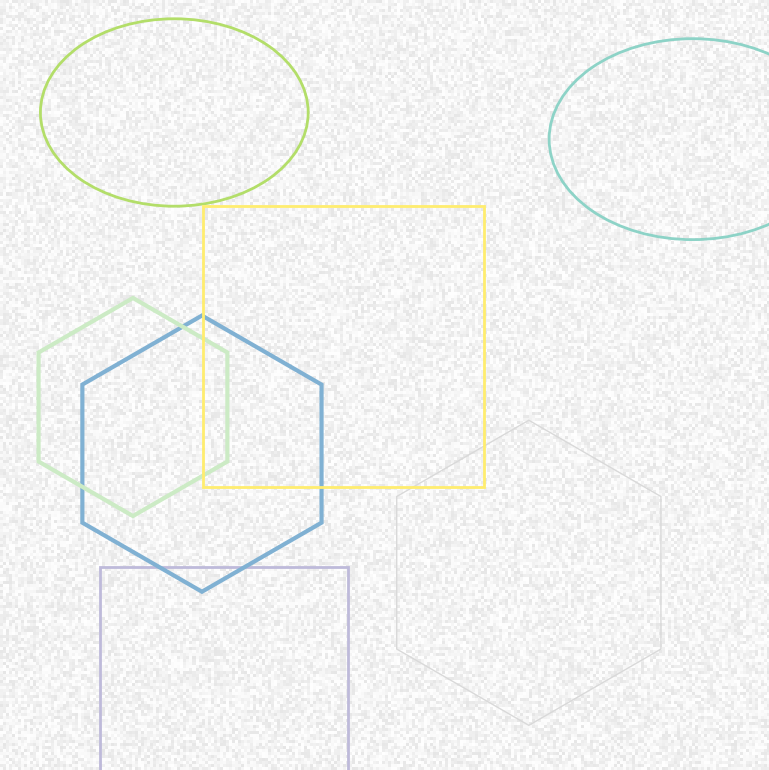[{"shape": "oval", "thickness": 1, "radius": 0.93, "center": [0.9, 0.819]}, {"shape": "square", "thickness": 1, "radius": 0.81, "center": [0.291, 0.103]}, {"shape": "hexagon", "thickness": 1.5, "radius": 0.9, "center": [0.262, 0.411]}, {"shape": "oval", "thickness": 1, "radius": 0.87, "center": [0.226, 0.854]}, {"shape": "hexagon", "thickness": 0.5, "radius": 0.99, "center": [0.687, 0.256]}, {"shape": "hexagon", "thickness": 1.5, "radius": 0.71, "center": [0.173, 0.471]}, {"shape": "square", "thickness": 1, "radius": 0.91, "center": [0.447, 0.55]}]